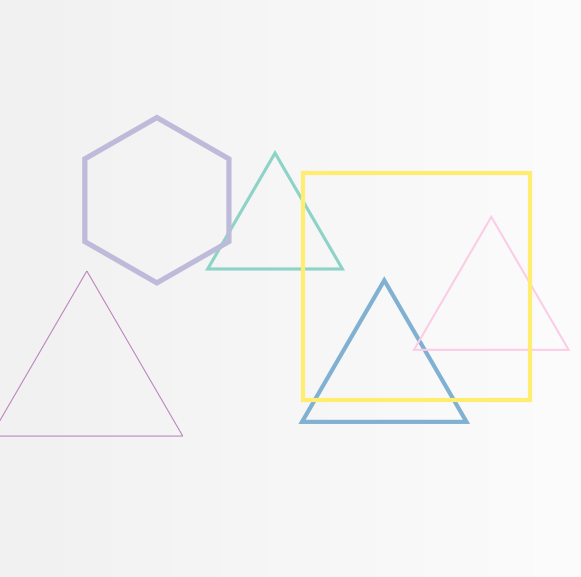[{"shape": "triangle", "thickness": 1.5, "radius": 0.67, "center": [0.473, 0.6]}, {"shape": "hexagon", "thickness": 2.5, "radius": 0.72, "center": [0.27, 0.652]}, {"shape": "triangle", "thickness": 2, "radius": 0.82, "center": [0.661, 0.35]}, {"shape": "triangle", "thickness": 1, "radius": 0.77, "center": [0.845, 0.47]}, {"shape": "triangle", "thickness": 0.5, "radius": 0.95, "center": [0.149, 0.339]}, {"shape": "square", "thickness": 2, "radius": 0.98, "center": [0.717, 0.503]}]